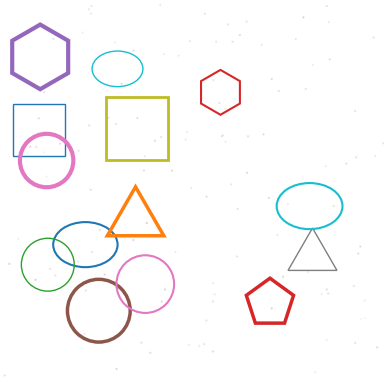[{"shape": "square", "thickness": 1, "radius": 0.34, "center": [0.101, 0.663]}, {"shape": "oval", "thickness": 1.5, "radius": 0.42, "center": [0.222, 0.365]}, {"shape": "triangle", "thickness": 2.5, "radius": 0.42, "center": [0.352, 0.43]}, {"shape": "circle", "thickness": 1, "radius": 0.34, "center": [0.124, 0.312]}, {"shape": "pentagon", "thickness": 2.5, "radius": 0.32, "center": [0.701, 0.213]}, {"shape": "hexagon", "thickness": 1.5, "radius": 0.29, "center": [0.573, 0.76]}, {"shape": "hexagon", "thickness": 3, "radius": 0.42, "center": [0.104, 0.852]}, {"shape": "circle", "thickness": 2.5, "radius": 0.41, "center": [0.257, 0.193]}, {"shape": "circle", "thickness": 1.5, "radius": 0.37, "center": [0.377, 0.262]}, {"shape": "circle", "thickness": 3, "radius": 0.35, "center": [0.121, 0.583]}, {"shape": "triangle", "thickness": 1, "radius": 0.37, "center": [0.812, 0.334]}, {"shape": "square", "thickness": 2, "radius": 0.41, "center": [0.356, 0.667]}, {"shape": "oval", "thickness": 1, "radius": 0.33, "center": [0.305, 0.821]}, {"shape": "oval", "thickness": 1.5, "radius": 0.43, "center": [0.804, 0.465]}]